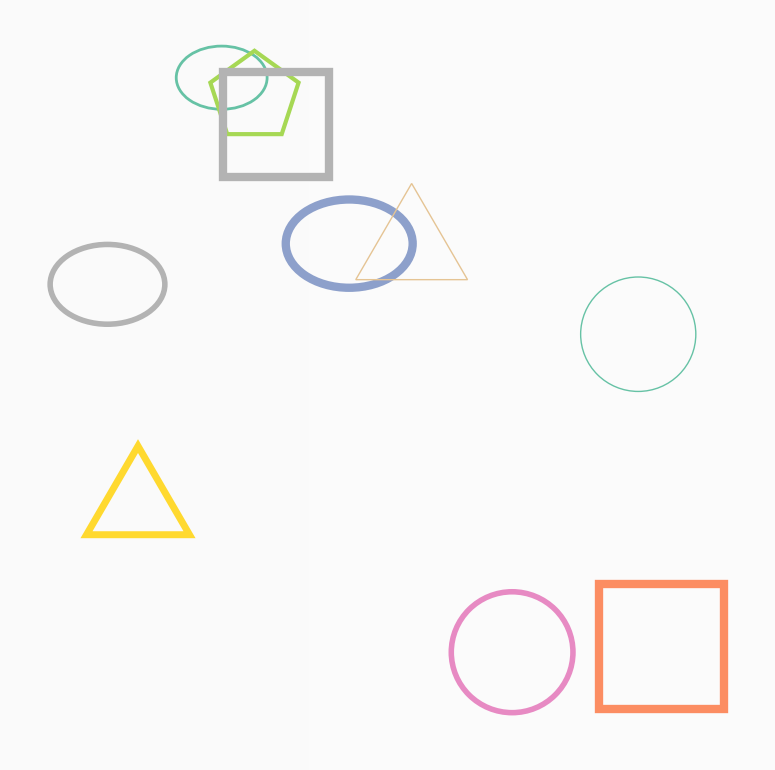[{"shape": "circle", "thickness": 0.5, "radius": 0.37, "center": [0.824, 0.566]}, {"shape": "oval", "thickness": 1, "radius": 0.29, "center": [0.286, 0.899]}, {"shape": "square", "thickness": 3, "radius": 0.4, "center": [0.854, 0.161]}, {"shape": "oval", "thickness": 3, "radius": 0.41, "center": [0.451, 0.684]}, {"shape": "circle", "thickness": 2, "radius": 0.39, "center": [0.661, 0.153]}, {"shape": "pentagon", "thickness": 1.5, "radius": 0.3, "center": [0.328, 0.874]}, {"shape": "triangle", "thickness": 2.5, "radius": 0.38, "center": [0.178, 0.344]}, {"shape": "triangle", "thickness": 0.5, "radius": 0.42, "center": [0.531, 0.678]}, {"shape": "square", "thickness": 3, "radius": 0.34, "center": [0.356, 0.839]}, {"shape": "oval", "thickness": 2, "radius": 0.37, "center": [0.139, 0.631]}]